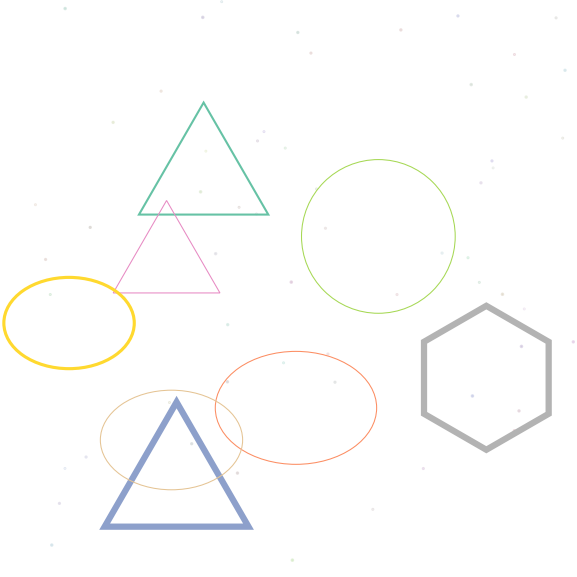[{"shape": "triangle", "thickness": 1, "radius": 0.65, "center": [0.353, 0.692]}, {"shape": "oval", "thickness": 0.5, "radius": 0.7, "center": [0.512, 0.293]}, {"shape": "triangle", "thickness": 3, "radius": 0.72, "center": [0.306, 0.159]}, {"shape": "triangle", "thickness": 0.5, "radius": 0.53, "center": [0.288, 0.545]}, {"shape": "circle", "thickness": 0.5, "radius": 0.67, "center": [0.655, 0.59]}, {"shape": "oval", "thickness": 1.5, "radius": 0.56, "center": [0.12, 0.44]}, {"shape": "oval", "thickness": 0.5, "radius": 0.62, "center": [0.297, 0.237]}, {"shape": "hexagon", "thickness": 3, "radius": 0.62, "center": [0.842, 0.345]}]